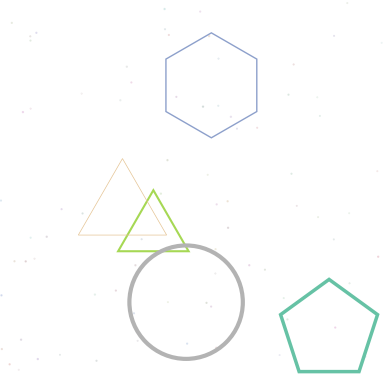[{"shape": "pentagon", "thickness": 2.5, "radius": 0.66, "center": [0.855, 0.142]}, {"shape": "hexagon", "thickness": 1, "radius": 0.68, "center": [0.549, 0.778]}, {"shape": "triangle", "thickness": 1.5, "radius": 0.53, "center": [0.398, 0.4]}, {"shape": "triangle", "thickness": 0.5, "radius": 0.66, "center": [0.318, 0.456]}, {"shape": "circle", "thickness": 3, "radius": 0.74, "center": [0.483, 0.215]}]